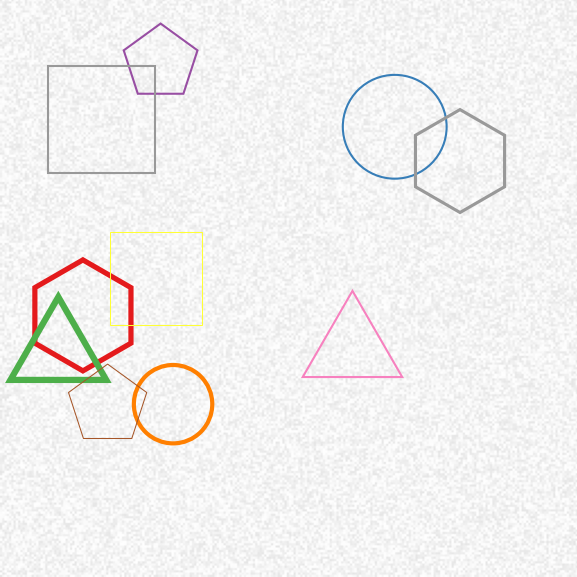[{"shape": "hexagon", "thickness": 2.5, "radius": 0.48, "center": [0.144, 0.453]}, {"shape": "circle", "thickness": 1, "radius": 0.45, "center": [0.683, 0.78]}, {"shape": "triangle", "thickness": 3, "radius": 0.48, "center": [0.101, 0.389]}, {"shape": "pentagon", "thickness": 1, "radius": 0.34, "center": [0.278, 0.891]}, {"shape": "circle", "thickness": 2, "radius": 0.34, "center": [0.3, 0.299]}, {"shape": "square", "thickness": 0.5, "radius": 0.4, "center": [0.27, 0.517]}, {"shape": "pentagon", "thickness": 0.5, "radius": 0.36, "center": [0.186, 0.297]}, {"shape": "triangle", "thickness": 1, "radius": 0.5, "center": [0.61, 0.396]}, {"shape": "square", "thickness": 1, "radius": 0.46, "center": [0.176, 0.792]}, {"shape": "hexagon", "thickness": 1.5, "radius": 0.45, "center": [0.797, 0.72]}]